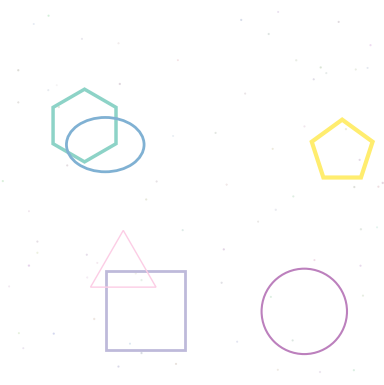[{"shape": "hexagon", "thickness": 2.5, "radius": 0.47, "center": [0.22, 0.674]}, {"shape": "square", "thickness": 2, "radius": 0.51, "center": [0.377, 0.193]}, {"shape": "oval", "thickness": 2, "radius": 0.5, "center": [0.273, 0.624]}, {"shape": "triangle", "thickness": 1, "radius": 0.49, "center": [0.32, 0.303]}, {"shape": "circle", "thickness": 1.5, "radius": 0.55, "center": [0.79, 0.191]}, {"shape": "pentagon", "thickness": 3, "radius": 0.42, "center": [0.889, 0.606]}]